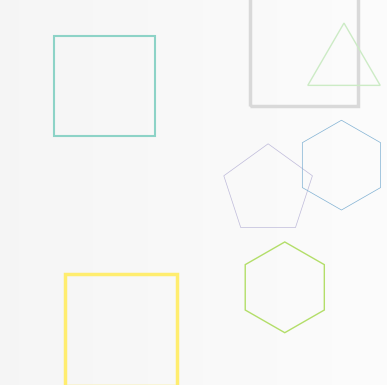[{"shape": "square", "thickness": 1.5, "radius": 0.65, "center": [0.269, 0.777]}, {"shape": "pentagon", "thickness": 0.5, "radius": 0.6, "center": [0.692, 0.506]}, {"shape": "hexagon", "thickness": 0.5, "radius": 0.58, "center": [0.881, 0.571]}, {"shape": "hexagon", "thickness": 1, "radius": 0.59, "center": [0.735, 0.254]}, {"shape": "square", "thickness": 2.5, "radius": 0.7, "center": [0.784, 0.864]}, {"shape": "triangle", "thickness": 1, "radius": 0.54, "center": [0.888, 0.832]}, {"shape": "square", "thickness": 2.5, "radius": 0.73, "center": [0.312, 0.144]}]